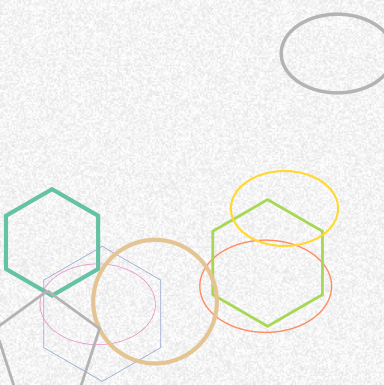[{"shape": "hexagon", "thickness": 3, "radius": 0.69, "center": [0.135, 0.37]}, {"shape": "oval", "thickness": 1, "radius": 0.86, "center": [0.69, 0.256]}, {"shape": "hexagon", "thickness": 0.5, "radius": 0.88, "center": [0.266, 0.185]}, {"shape": "oval", "thickness": 0.5, "radius": 0.75, "center": [0.254, 0.21]}, {"shape": "hexagon", "thickness": 2, "radius": 0.82, "center": [0.695, 0.317]}, {"shape": "oval", "thickness": 1.5, "radius": 0.7, "center": [0.739, 0.458]}, {"shape": "circle", "thickness": 3, "radius": 0.8, "center": [0.403, 0.216]}, {"shape": "oval", "thickness": 2.5, "radius": 0.73, "center": [0.876, 0.861]}, {"shape": "pentagon", "thickness": 2, "radius": 0.71, "center": [0.123, 0.102]}]